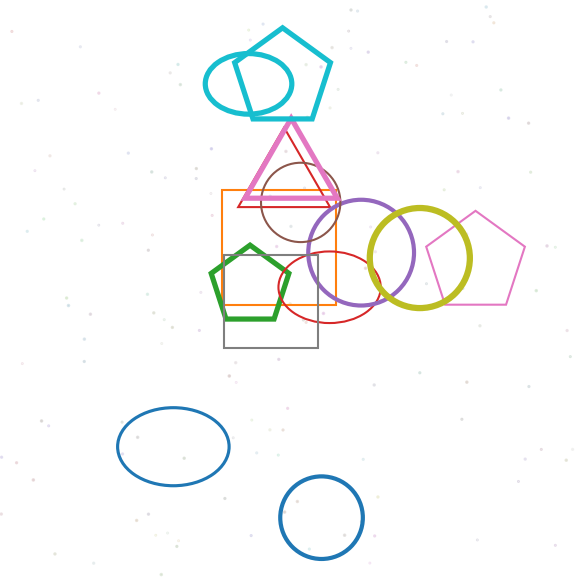[{"shape": "circle", "thickness": 2, "radius": 0.36, "center": [0.557, 0.103]}, {"shape": "oval", "thickness": 1.5, "radius": 0.48, "center": [0.3, 0.226]}, {"shape": "square", "thickness": 1, "radius": 0.49, "center": [0.483, 0.571]}, {"shape": "pentagon", "thickness": 2.5, "radius": 0.35, "center": [0.433, 0.504]}, {"shape": "triangle", "thickness": 1, "radius": 0.46, "center": [0.492, 0.686]}, {"shape": "oval", "thickness": 1, "radius": 0.44, "center": [0.571, 0.502]}, {"shape": "circle", "thickness": 2, "radius": 0.46, "center": [0.625, 0.562]}, {"shape": "circle", "thickness": 1, "radius": 0.34, "center": [0.521, 0.649]}, {"shape": "triangle", "thickness": 2.5, "radius": 0.46, "center": [0.504, 0.702]}, {"shape": "pentagon", "thickness": 1, "radius": 0.45, "center": [0.823, 0.544]}, {"shape": "square", "thickness": 1, "radius": 0.41, "center": [0.469, 0.477]}, {"shape": "circle", "thickness": 3, "radius": 0.43, "center": [0.727, 0.552]}, {"shape": "pentagon", "thickness": 2.5, "radius": 0.44, "center": [0.489, 0.864]}, {"shape": "oval", "thickness": 2.5, "radius": 0.37, "center": [0.43, 0.854]}]